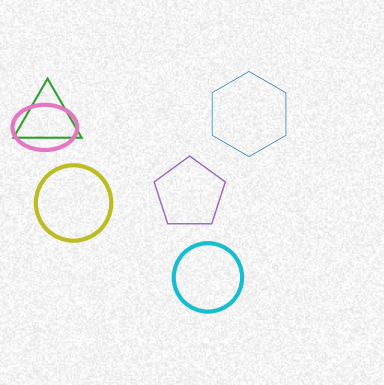[{"shape": "hexagon", "thickness": 0.5, "radius": 0.55, "center": [0.647, 0.704]}, {"shape": "triangle", "thickness": 1.5, "radius": 0.51, "center": [0.124, 0.693]}, {"shape": "pentagon", "thickness": 1, "radius": 0.49, "center": [0.493, 0.497]}, {"shape": "oval", "thickness": 3, "radius": 0.42, "center": [0.116, 0.669]}, {"shape": "circle", "thickness": 3, "radius": 0.49, "center": [0.191, 0.473]}, {"shape": "circle", "thickness": 3, "radius": 0.44, "center": [0.54, 0.28]}]